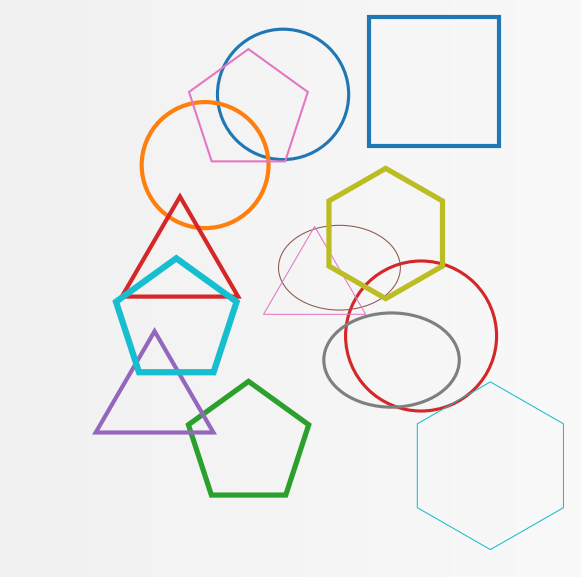[{"shape": "circle", "thickness": 1.5, "radius": 0.56, "center": [0.487, 0.836]}, {"shape": "square", "thickness": 2, "radius": 0.56, "center": [0.747, 0.857]}, {"shape": "circle", "thickness": 2, "radius": 0.55, "center": [0.353, 0.713]}, {"shape": "pentagon", "thickness": 2.5, "radius": 0.54, "center": [0.428, 0.23]}, {"shape": "triangle", "thickness": 2, "radius": 0.58, "center": [0.31, 0.543]}, {"shape": "circle", "thickness": 1.5, "radius": 0.65, "center": [0.724, 0.417]}, {"shape": "triangle", "thickness": 2, "radius": 0.58, "center": [0.266, 0.309]}, {"shape": "oval", "thickness": 0.5, "radius": 0.52, "center": [0.584, 0.536]}, {"shape": "pentagon", "thickness": 1, "radius": 0.54, "center": [0.427, 0.807]}, {"shape": "triangle", "thickness": 0.5, "radius": 0.51, "center": [0.541, 0.506]}, {"shape": "oval", "thickness": 1.5, "radius": 0.58, "center": [0.674, 0.376]}, {"shape": "hexagon", "thickness": 2.5, "radius": 0.56, "center": [0.664, 0.595]}, {"shape": "hexagon", "thickness": 0.5, "radius": 0.73, "center": [0.844, 0.193]}, {"shape": "pentagon", "thickness": 3, "radius": 0.55, "center": [0.303, 0.443]}]